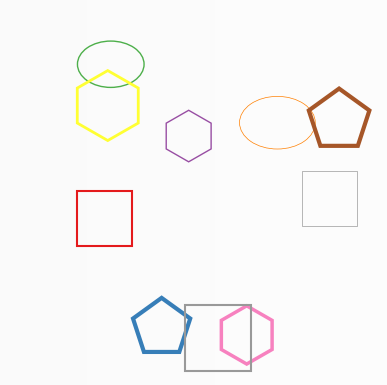[{"shape": "square", "thickness": 1.5, "radius": 0.36, "center": [0.271, 0.432]}, {"shape": "pentagon", "thickness": 3, "radius": 0.39, "center": [0.417, 0.149]}, {"shape": "oval", "thickness": 1, "radius": 0.43, "center": [0.286, 0.833]}, {"shape": "hexagon", "thickness": 1, "radius": 0.33, "center": [0.487, 0.647]}, {"shape": "oval", "thickness": 0.5, "radius": 0.49, "center": [0.716, 0.681]}, {"shape": "hexagon", "thickness": 2, "radius": 0.45, "center": [0.278, 0.726]}, {"shape": "pentagon", "thickness": 3, "radius": 0.41, "center": [0.875, 0.688]}, {"shape": "hexagon", "thickness": 2.5, "radius": 0.38, "center": [0.637, 0.13]}, {"shape": "square", "thickness": 1.5, "radius": 0.43, "center": [0.562, 0.121]}, {"shape": "square", "thickness": 0.5, "radius": 0.36, "center": [0.851, 0.483]}]